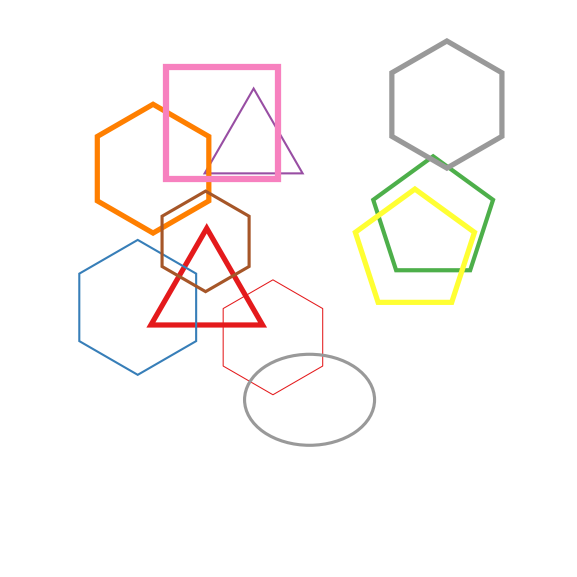[{"shape": "hexagon", "thickness": 0.5, "radius": 0.5, "center": [0.473, 0.415]}, {"shape": "triangle", "thickness": 2.5, "radius": 0.56, "center": [0.358, 0.492]}, {"shape": "hexagon", "thickness": 1, "radius": 0.58, "center": [0.238, 0.467]}, {"shape": "pentagon", "thickness": 2, "radius": 0.55, "center": [0.75, 0.619]}, {"shape": "triangle", "thickness": 1, "radius": 0.49, "center": [0.439, 0.748]}, {"shape": "hexagon", "thickness": 2.5, "radius": 0.56, "center": [0.265, 0.707]}, {"shape": "pentagon", "thickness": 2.5, "radius": 0.54, "center": [0.718, 0.563]}, {"shape": "hexagon", "thickness": 1.5, "radius": 0.44, "center": [0.356, 0.581]}, {"shape": "square", "thickness": 3, "radius": 0.49, "center": [0.384, 0.786]}, {"shape": "oval", "thickness": 1.5, "radius": 0.56, "center": [0.536, 0.307]}, {"shape": "hexagon", "thickness": 2.5, "radius": 0.55, "center": [0.774, 0.818]}]